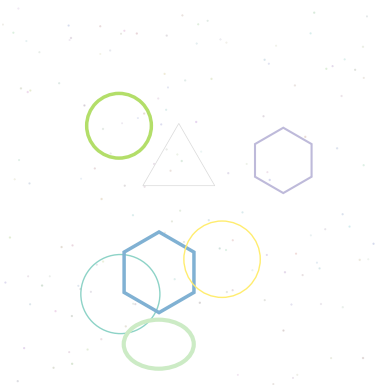[{"shape": "circle", "thickness": 1, "radius": 0.51, "center": [0.313, 0.236]}, {"shape": "hexagon", "thickness": 1.5, "radius": 0.42, "center": [0.736, 0.583]}, {"shape": "hexagon", "thickness": 2.5, "radius": 0.52, "center": [0.413, 0.293]}, {"shape": "circle", "thickness": 2.5, "radius": 0.42, "center": [0.309, 0.673]}, {"shape": "triangle", "thickness": 0.5, "radius": 0.54, "center": [0.464, 0.572]}, {"shape": "oval", "thickness": 3, "radius": 0.45, "center": [0.412, 0.106]}, {"shape": "circle", "thickness": 1, "radius": 0.5, "center": [0.577, 0.327]}]